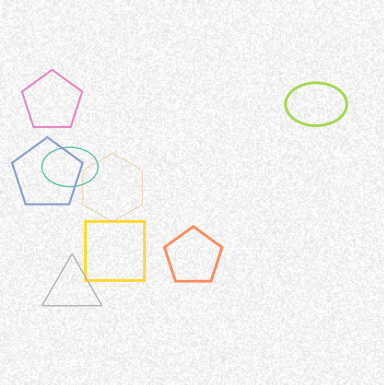[{"shape": "oval", "thickness": 1, "radius": 0.37, "center": [0.182, 0.566]}, {"shape": "pentagon", "thickness": 2, "radius": 0.39, "center": [0.502, 0.333]}, {"shape": "pentagon", "thickness": 1.5, "radius": 0.48, "center": [0.123, 0.547]}, {"shape": "pentagon", "thickness": 1.5, "radius": 0.41, "center": [0.135, 0.737]}, {"shape": "oval", "thickness": 2, "radius": 0.4, "center": [0.821, 0.729]}, {"shape": "square", "thickness": 2, "radius": 0.38, "center": [0.298, 0.35]}, {"shape": "hexagon", "thickness": 0.5, "radius": 0.45, "center": [0.292, 0.513]}, {"shape": "triangle", "thickness": 1, "radius": 0.45, "center": [0.187, 0.251]}]